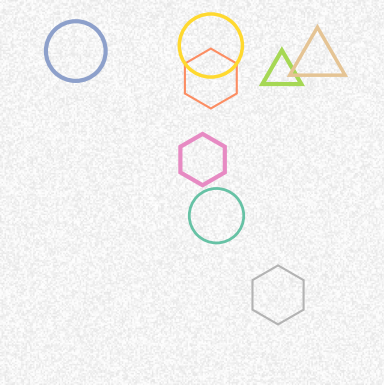[{"shape": "circle", "thickness": 2, "radius": 0.35, "center": [0.562, 0.44]}, {"shape": "hexagon", "thickness": 1.5, "radius": 0.39, "center": [0.548, 0.796]}, {"shape": "circle", "thickness": 3, "radius": 0.39, "center": [0.197, 0.867]}, {"shape": "hexagon", "thickness": 3, "radius": 0.33, "center": [0.526, 0.586]}, {"shape": "triangle", "thickness": 3, "radius": 0.29, "center": [0.732, 0.811]}, {"shape": "circle", "thickness": 2.5, "radius": 0.41, "center": [0.548, 0.882]}, {"shape": "triangle", "thickness": 2.5, "radius": 0.42, "center": [0.824, 0.846]}, {"shape": "hexagon", "thickness": 1.5, "radius": 0.38, "center": [0.722, 0.234]}]